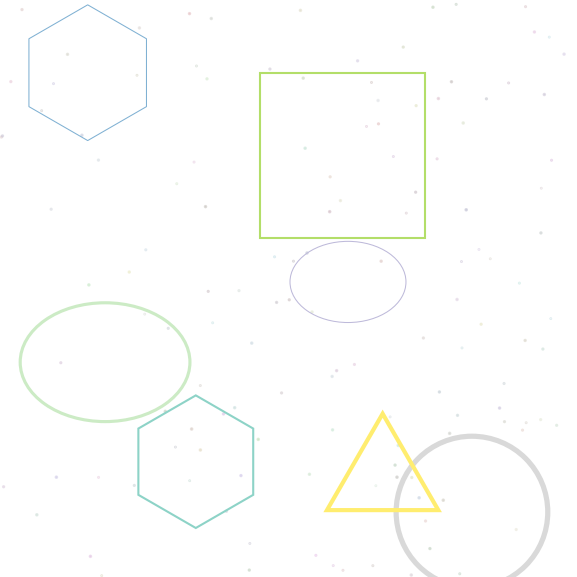[{"shape": "hexagon", "thickness": 1, "radius": 0.57, "center": [0.339, 0.2]}, {"shape": "oval", "thickness": 0.5, "radius": 0.5, "center": [0.603, 0.511]}, {"shape": "hexagon", "thickness": 0.5, "radius": 0.59, "center": [0.152, 0.873]}, {"shape": "square", "thickness": 1, "radius": 0.72, "center": [0.593, 0.73]}, {"shape": "circle", "thickness": 2.5, "radius": 0.66, "center": [0.817, 0.112]}, {"shape": "oval", "thickness": 1.5, "radius": 0.73, "center": [0.182, 0.372]}, {"shape": "triangle", "thickness": 2, "radius": 0.56, "center": [0.663, 0.171]}]